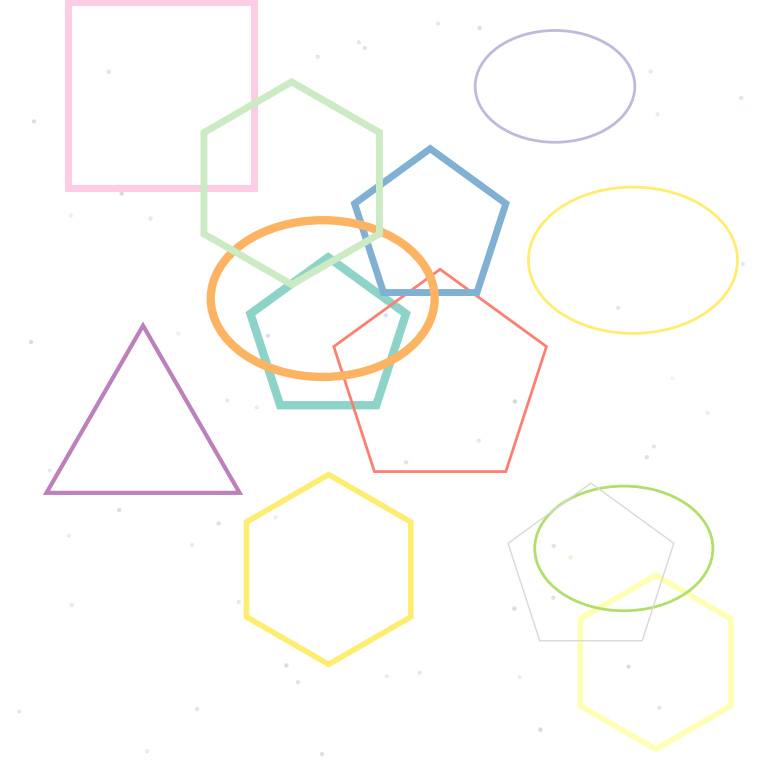[{"shape": "pentagon", "thickness": 3, "radius": 0.53, "center": [0.426, 0.56]}, {"shape": "hexagon", "thickness": 2, "radius": 0.56, "center": [0.851, 0.14]}, {"shape": "oval", "thickness": 1, "radius": 0.52, "center": [0.721, 0.888]}, {"shape": "pentagon", "thickness": 1, "radius": 0.73, "center": [0.572, 0.505]}, {"shape": "pentagon", "thickness": 2.5, "radius": 0.52, "center": [0.559, 0.704]}, {"shape": "oval", "thickness": 3, "radius": 0.73, "center": [0.419, 0.612]}, {"shape": "oval", "thickness": 1, "radius": 0.58, "center": [0.81, 0.288]}, {"shape": "square", "thickness": 2.5, "radius": 0.6, "center": [0.209, 0.876]}, {"shape": "pentagon", "thickness": 0.5, "radius": 0.57, "center": [0.767, 0.259]}, {"shape": "triangle", "thickness": 1.5, "radius": 0.72, "center": [0.186, 0.432]}, {"shape": "hexagon", "thickness": 2.5, "radius": 0.66, "center": [0.379, 0.762]}, {"shape": "oval", "thickness": 1, "radius": 0.68, "center": [0.822, 0.662]}, {"shape": "hexagon", "thickness": 2, "radius": 0.62, "center": [0.427, 0.26]}]